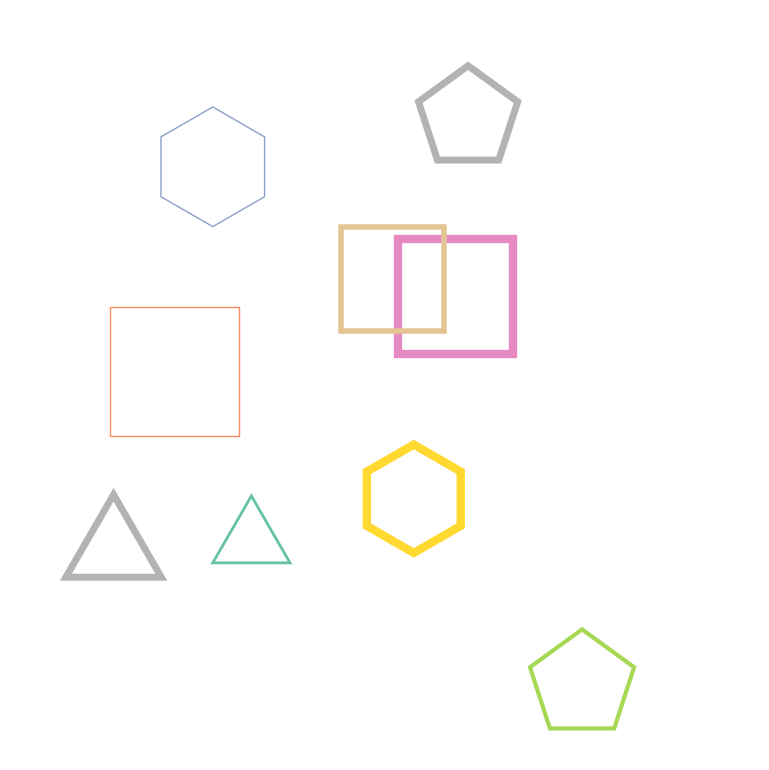[{"shape": "triangle", "thickness": 1, "radius": 0.29, "center": [0.326, 0.298]}, {"shape": "square", "thickness": 0.5, "radius": 0.42, "center": [0.227, 0.518]}, {"shape": "hexagon", "thickness": 0.5, "radius": 0.39, "center": [0.276, 0.783]}, {"shape": "square", "thickness": 3, "radius": 0.37, "center": [0.591, 0.615]}, {"shape": "pentagon", "thickness": 1.5, "radius": 0.36, "center": [0.756, 0.112]}, {"shape": "hexagon", "thickness": 3, "radius": 0.35, "center": [0.537, 0.352]}, {"shape": "square", "thickness": 2, "radius": 0.33, "center": [0.509, 0.638]}, {"shape": "pentagon", "thickness": 2.5, "radius": 0.34, "center": [0.608, 0.847]}, {"shape": "triangle", "thickness": 2.5, "radius": 0.36, "center": [0.148, 0.286]}]